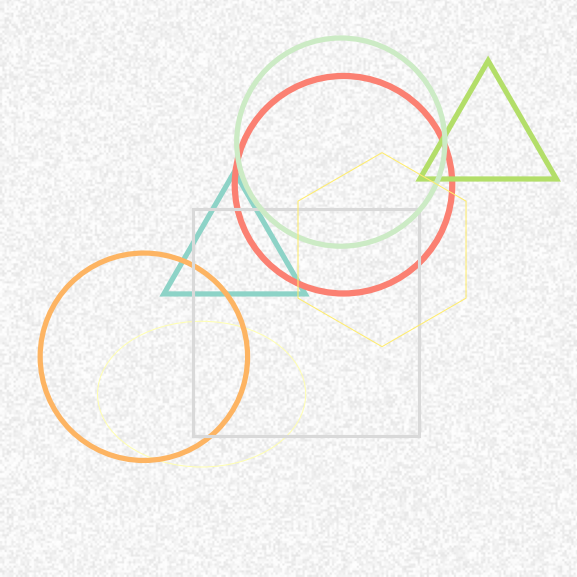[{"shape": "triangle", "thickness": 2.5, "radius": 0.71, "center": [0.406, 0.561]}, {"shape": "oval", "thickness": 0.5, "radius": 0.9, "center": [0.349, 0.317]}, {"shape": "circle", "thickness": 3, "radius": 0.94, "center": [0.595, 0.679]}, {"shape": "circle", "thickness": 2.5, "radius": 0.9, "center": [0.249, 0.381]}, {"shape": "triangle", "thickness": 2.5, "radius": 0.68, "center": [0.845, 0.757]}, {"shape": "square", "thickness": 1.5, "radius": 0.98, "center": [0.53, 0.441]}, {"shape": "circle", "thickness": 2.5, "radius": 0.9, "center": [0.59, 0.753]}, {"shape": "hexagon", "thickness": 0.5, "radius": 0.84, "center": [0.662, 0.567]}]